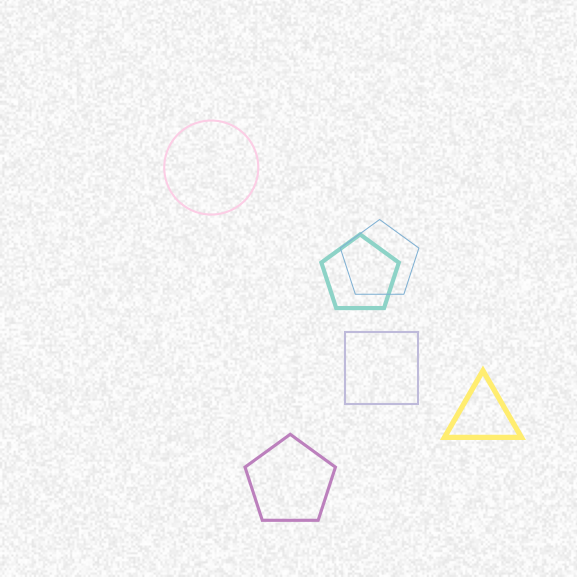[{"shape": "pentagon", "thickness": 2, "radius": 0.35, "center": [0.624, 0.523]}, {"shape": "square", "thickness": 1, "radius": 0.31, "center": [0.661, 0.362]}, {"shape": "pentagon", "thickness": 0.5, "radius": 0.36, "center": [0.657, 0.547]}, {"shape": "circle", "thickness": 1, "radius": 0.41, "center": [0.366, 0.709]}, {"shape": "pentagon", "thickness": 1.5, "radius": 0.41, "center": [0.503, 0.165]}, {"shape": "triangle", "thickness": 2.5, "radius": 0.39, "center": [0.836, 0.28]}]